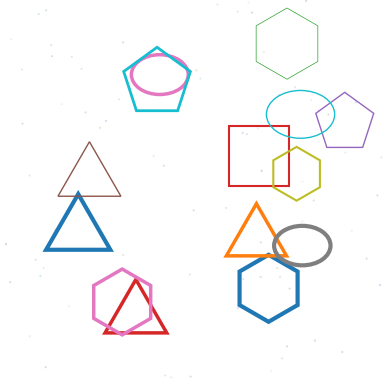[{"shape": "triangle", "thickness": 3, "radius": 0.48, "center": [0.203, 0.399]}, {"shape": "hexagon", "thickness": 3, "radius": 0.44, "center": [0.698, 0.251]}, {"shape": "triangle", "thickness": 2.5, "radius": 0.45, "center": [0.666, 0.381]}, {"shape": "hexagon", "thickness": 0.5, "radius": 0.46, "center": [0.745, 0.887]}, {"shape": "triangle", "thickness": 2.5, "radius": 0.46, "center": [0.353, 0.182]}, {"shape": "square", "thickness": 1.5, "radius": 0.39, "center": [0.672, 0.594]}, {"shape": "pentagon", "thickness": 1, "radius": 0.4, "center": [0.895, 0.681]}, {"shape": "triangle", "thickness": 1, "radius": 0.47, "center": [0.232, 0.537]}, {"shape": "oval", "thickness": 2.5, "radius": 0.37, "center": [0.415, 0.806]}, {"shape": "hexagon", "thickness": 2.5, "radius": 0.43, "center": [0.317, 0.216]}, {"shape": "oval", "thickness": 3, "radius": 0.37, "center": [0.785, 0.362]}, {"shape": "hexagon", "thickness": 1.5, "radius": 0.35, "center": [0.77, 0.549]}, {"shape": "pentagon", "thickness": 2, "radius": 0.46, "center": [0.408, 0.786]}, {"shape": "oval", "thickness": 1, "radius": 0.44, "center": [0.781, 0.703]}]